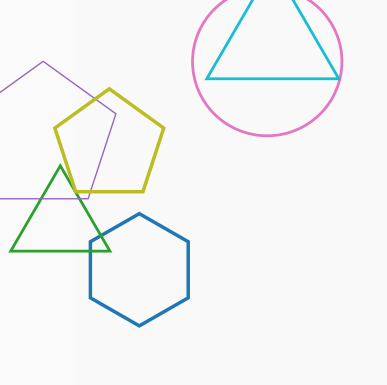[{"shape": "hexagon", "thickness": 2.5, "radius": 0.73, "center": [0.359, 0.299]}, {"shape": "triangle", "thickness": 2, "radius": 0.74, "center": [0.156, 0.422]}, {"shape": "pentagon", "thickness": 1, "radius": 0.99, "center": [0.111, 0.643]}, {"shape": "circle", "thickness": 2, "radius": 0.96, "center": [0.69, 0.84]}, {"shape": "pentagon", "thickness": 2.5, "radius": 0.74, "center": [0.282, 0.622]}, {"shape": "triangle", "thickness": 2, "radius": 0.98, "center": [0.704, 0.894]}]